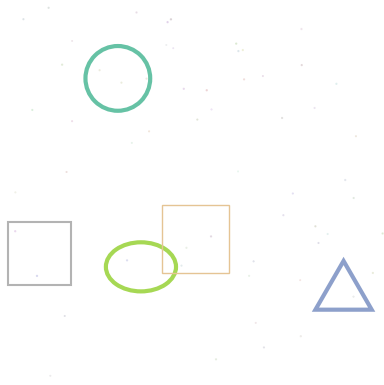[{"shape": "circle", "thickness": 3, "radius": 0.42, "center": [0.306, 0.796]}, {"shape": "triangle", "thickness": 3, "radius": 0.42, "center": [0.892, 0.238]}, {"shape": "oval", "thickness": 3, "radius": 0.46, "center": [0.366, 0.307]}, {"shape": "square", "thickness": 1, "radius": 0.44, "center": [0.508, 0.38]}, {"shape": "square", "thickness": 1.5, "radius": 0.41, "center": [0.102, 0.342]}]